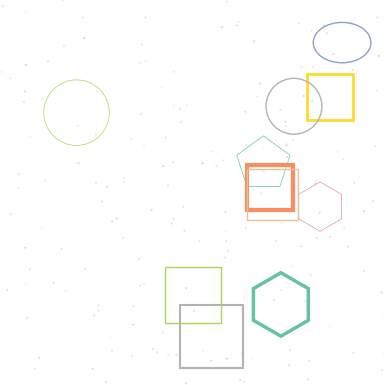[{"shape": "pentagon", "thickness": 0.5, "radius": 0.36, "center": [0.684, 0.574]}, {"shape": "hexagon", "thickness": 2.5, "radius": 0.41, "center": [0.73, 0.209]}, {"shape": "square", "thickness": 3, "radius": 0.3, "center": [0.7, 0.513]}, {"shape": "oval", "thickness": 1, "radius": 0.37, "center": [0.889, 0.889]}, {"shape": "hexagon", "thickness": 0.5, "radius": 0.32, "center": [0.831, 0.463]}, {"shape": "square", "thickness": 1, "radius": 0.36, "center": [0.501, 0.234]}, {"shape": "circle", "thickness": 0.5, "radius": 0.43, "center": [0.199, 0.707]}, {"shape": "square", "thickness": 2, "radius": 0.3, "center": [0.856, 0.748]}, {"shape": "square", "thickness": 1, "radius": 0.33, "center": [0.708, 0.494]}, {"shape": "circle", "thickness": 1, "radius": 0.36, "center": [0.763, 0.724]}, {"shape": "square", "thickness": 1.5, "radius": 0.41, "center": [0.549, 0.126]}]